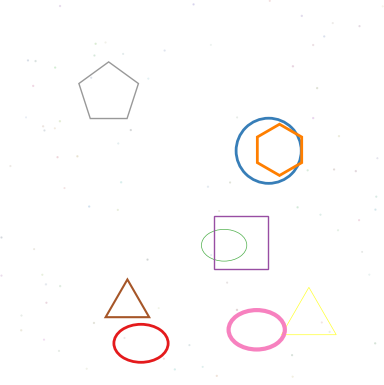[{"shape": "oval", "thickness": 2, "radius": 0.35, "center": [0.366, 0.108]}, {"shape": "circle", "thickness": 2, "radius": 0.42, "center": [0.698, 0.608]}, {"shape": "oval", "thickness": 0.5, "radius": 0.29, "center": [0.582, 0.363]}, {"shape": "square", "thickness": 1, "radius": 0.35, "center": [0.626, 0.37]}, {"shape": "hexagon", "thickness": 2, "radius": 0.33, "center": [0.726, 0.611]}, {"shape": "triangle", "thickness": 0.5, "radius": 0.41, "center": [0.802, 0.172]}, {"shape": "triangle", "thickness": 1.5, "radius": 0.33, "center": [0.331, 0.209]}, {"shape": "oval", "thickness": 3, "radius": 0.37, "center": [0.667, 0.143]}, {"shape": "pentagon", "thickness": 1, "radius": 0.41, "center": [0.282, 0.758]}]